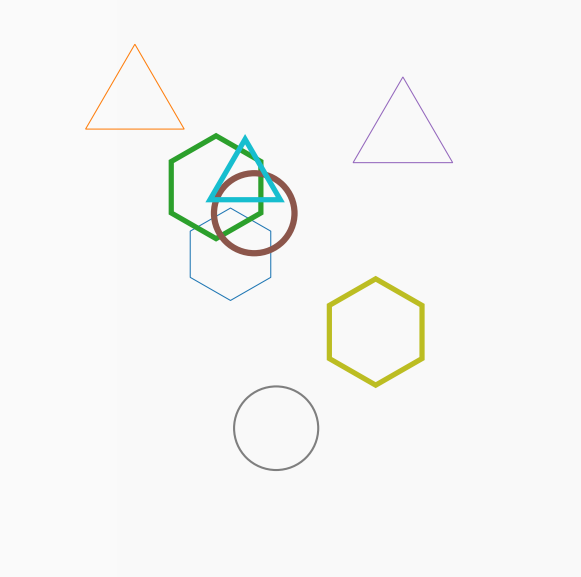[{"shape": "hexagon", "thickness": 0.5, "radius": 0.4, "center": [0.397, 0.559]}, {"shape": "triangle", "thickness": 0.5, "radius": 0.49, "center": [0.232, 0.825]}, {"shape": "hexagon", "thickness": 2.5, "radius": 0.45, "center": [0.372, 0.675]}, {"shape": "triangle", "thickness": 0.5, "radius": 0.49, "center": [0.693, 0.767]}, {"shape": "circle", "thickness": 3, "radius": 0.35, "center": [0.437, 0.63]}, {"shape": "circle", "thickness": 1, "radius": 0.36, "center": [0.475, 0.258]}, {"shape": "hexagon", "thickness": 2.5, "radius": 0.46, "center": [0.646, 0.424]}, {"shape": "triangle", "thickness": 2.5, "radius": 0.35, "center": [0.422, 0.688]}]